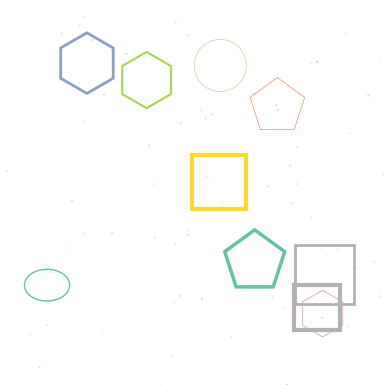[{"shape": "oval", "thickness": 1, "radius": 0.29, "center": [0.122, 0.259]}, {"shape": "pentagon", "thickness": 2.5, "radius": 0.41, "center": [0.662, 0.321]}, {"shape": "pentagon", "thickness": 0.5, "radius": 0.37, "center": [0.72, 0.724]}, {"shape": "hexagon", "thickness": 2, "radius": 0.39, "center": [0.226, 0.836]}, {"shape": "hexagon", "thickness": 0.5, "radius": 0.3, "center": [0.838, 0.185]}, {"shape": "hexagon", "thickness": 1.5, "radius": 0.37, "center": [0.381, 0.792]}, {"shape": "square", "thickness": 3, "radius": 0.35, "center": [0.569, 0.527]}, {"shape": "circle", "thickness": 0.5, "radius": 0.34, "center": [0.572, 0.83]}, {"shape": "square", "thickness": 3, "radius": 0.3, "center": [0.823, 0.202]}, {"shape": "square", "thickness": 2, "radius": 0.38, "center": [0.842, 0.288]}]